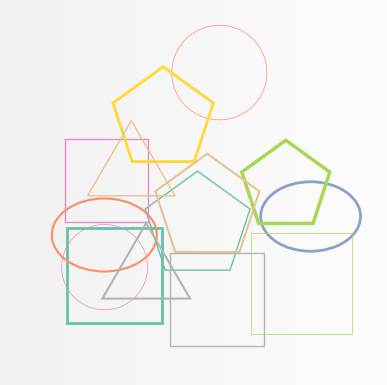[{"shape": "square", "thickness": 2, "radius": 0.62, "center": [0.295, 0.284]}, {"shape": "pentagon", "thickness": 1, "radius": 0.71, "center": [0.51, 0.413]}, {"shape": "circle", "thickness": 0.5, "radius": 0.61, "center": [0.566, 0.812]}, {"shape": "oval", "thickness": 1.5, "radius": 0.68, "center": [0.269, 0.39]}, {"shape": "oval", "thickness": 2, "radius": 0.64, "center": [0.802, 0.438]}, {"shape": "circle", "thickness": 0.5, "radius": 0.55, "center": [0.27, 0.306]}, {"shape": "square", "thickness": 1, "radius": 0.53, "center": [0.275, 0.531]}, {"shape": "pentagon", "thickness": 2.5, "radius": 0.6, "center": [0.738, 0.516]}, {"shape": "square", "thickness": 0.5, "radius": 0.65, "center": [0.778, 0.263]}, {"shape": "pentagon", "thickness": 2, "radius": 0.68, "center": [0.421, 0.69]}, {"shape": "triangle", "thickness": 1, "radius": 0.65, "center": [0.339, 0.557]}, {"shape": "pentagon", "thickness": 1.5, "radius": 0.71, "center": [0.535, 0.46]}, {"shape": "triangle", "thickness": 1.5, "radius": 0.65, "center": [0.377, 0.29]}, {"shape": "square", "thickness": 1, "radius": 0.6, "center": [0.561, 0.223]}]